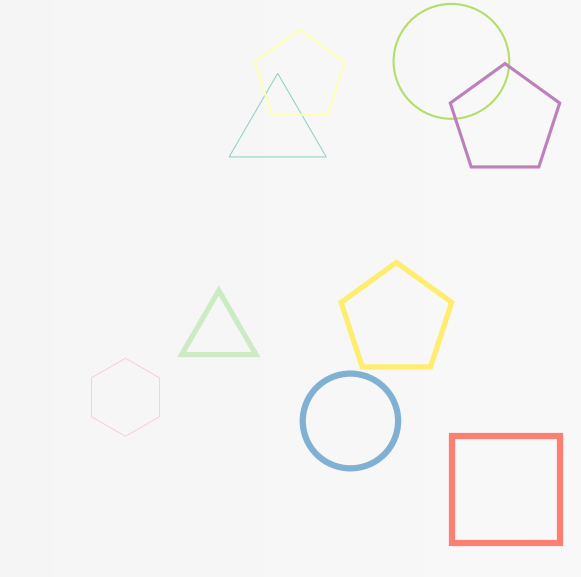[{"shape": "triangle", "thickness": 0.5, "radius": 0.48, "center": [0.478, 0.776]}, {"shape": "pentagon", "thickness": 1, "radius": 0.41, "center": [0.516, 0.866]}, {"shape": "square", "thickness": 3, "radius": 0.47, "center": [0.871, 0.152]}, {"shape": "circle", "thickness": 3, "radius": 0.41, "center": [0.603, 0.27]}, {"shape": "circle", "thickness": 1, "radius": 0.5, "center": [0.777, 0.893]}, {"shape": "hexagon", "thickness": 0.5, "radius": 0.34, "center": [0.216, 0.311]}, {"shape": "pentagon", "thickness": 1.5, "radius": 0.49, "center": [0.869, 0.79]}, {"shape": "triangle", "thickness": 2.5, "radius": 0.37, "center": [0.376, 0.422]}, {"shape": "pentagon", "thickness": 2.5, "radius": 0.5, "center": [0.682, 0.445]}]